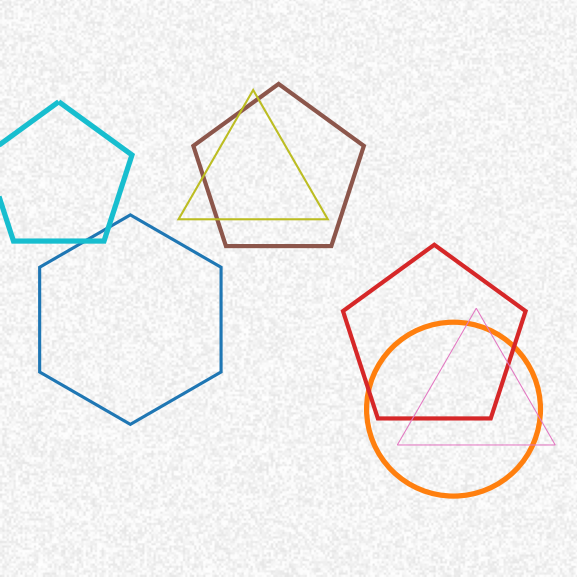[{"shape": "hexagon", "thickness": 1.5, "radius": 0.91, "center": [0.226, 0.446]}, {"shape": "circle", "thickness": 2.5, "radius": 0.75, "center": [0.785, 0.291]}, {"shape": "pentagon", "thickness": 2, "radius": 0.83, "center": [0.752, 0.409]}, {"shape": "pentagon", "thickness": 2, "radius": 0.78, "center": [0.482, 0.699]}, {"shape": "triangle", "thickness": 0.5, "radius": 0.79, "center": [0.825, 0.308]}, {"shape": "triangle", "thickness": 1, "radius": 0.75, "center": [0.438, 0.694]}, {"shape": "pentagon", "thickness": 2.5, "radius": 0.67, "center": [0.102, 0.69]}]